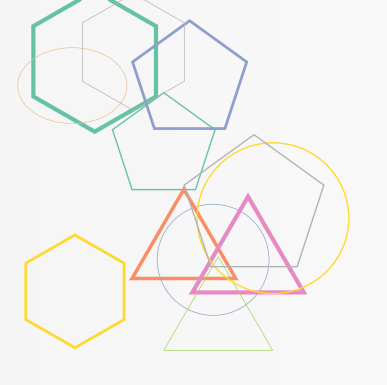[{"shape": "pentagon", "thickness": 1, "radius": 0.7, "center": [0.423, 0.62]}, {"shape": "hexagon", "thickness": 3, "radius": 0.91, "center": [0.244, 0.841]}, {"shape": "triangle", "thickness": 2.5, "radius": 0.77, "center": [0.475, 0.354]}, {"shape": "circle", "thickness": 0.5, "radius": 0.72, "center": [0.55, 0.325]}, {"shape": "pentagon", "thickness": 2, "radius": 0.77, "center": [0.489, 0.791]}, {"shape": "triangle", "thickness": 3, "radius": 0.83, "center": [0.64, 0.323]}, {"shape": "triangle", "thickness": 0.5, "radius": 0.81, "center": [0.563, 0.171]}, {"shape": "circle", "thickness": 1, "radius": 0.98, "center": [0.704, 0.433]}, {"shape": "hexagon", "thickness": 2, "radius": 0.73, "center": [0.193, 0.243]}, {"shape": "oval", "thickness": 0.5, "radius": 0.7, "center": [0.187, 0.778]}, {"shape": "hexagon", "thickness": 0.5, "radius": 0.76, "center": [0.344, 0.865]}, {"shape": "pentagon", "thickness": 1, "radius": 0.95, "center": [0.655, 0.461]}]